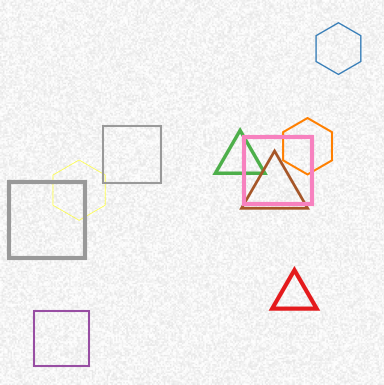[{"shape": "triangle", "thickness": 3, "radius": 0.33, "center": [0.765, 0.232]}, {"shape": "hexagon", "thickness": 1, "radius": 0.34, "center": [0.879, 0.874]}, {"shape": "triangle", "thickness": 2.5, "radius": 0.37, "center": [0.624, 0.587]}, {"shape": "square", "thickness": 1.5, "radius": 0.36, "center": [0.16, 0.12]}, {"shape": "hexagon", "thickness": 1.5, "radius": 0.37, "center": [0.799, 0.62]}, {"shape": "hexagon", "thickness": 0.5, "radius": 0.39, "center": [0.205, 0.506]}, {"shape": "triangle", "thickness": 2, "radius": 0.5, "center": [0.713, 0.509]}, {"shape": "square", "thickness": 3, "radius": 0.44, "center": [0.722, 0.557]}, {"shape": "square", "thickness": 1.5, "radius": 0.37, "center": [0.343, 0.598]}, {"shape": "square", "thickness": 3, "radius": 0.49, "center": [0.122, 0.429]}]